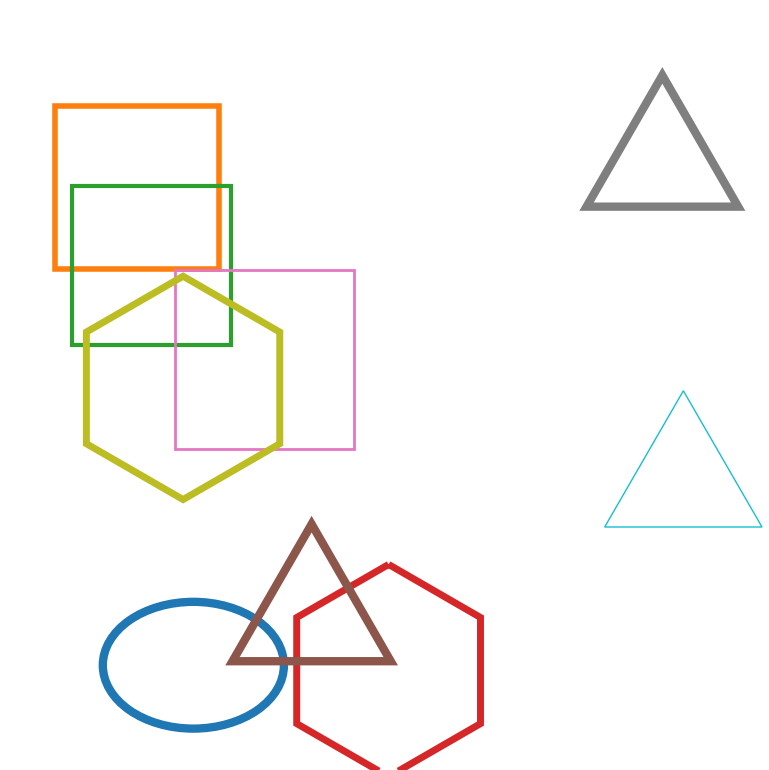[{"shape": "oval", "thickness": 3, "radius": 0.59, "center": [0.251, 0.136]}, {"shape": "square", "thickness": 2, "radius": 0.53, "center": [0.178, 0.756]}, {"shape": "square", "thickness": 1.5, "radius": 0.51, "center": [0.197, 0.655]}, {"shape": "hexagon", "thickness": 2.5, "radius": 0.69, "center": [0.505, 0.129]}, {"shape": "triangle", "thickness": 3, "radius": 0.59, "center": [0.405, 0.201]}, {"shape": "square", "thickness": 1, "radius": 0.58, "center": [0.343, 0.533]}, {"shape": "triangle", "thickness": 3, "radius": 0.57, "center": [0.86, 0.788]}, {"shape": "hexagon", "thickness": 2.5, "radius": 0.73, "center": [0.238, 0.496]}, {"shape": "triangle", "thickness": 0.5, "radius": 0.59, "center": [0.887, 0.375]}]